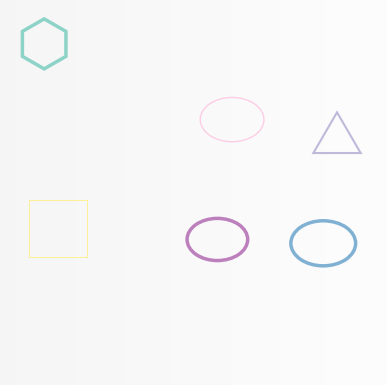[{"shape": "hexagon", "thickness": 2.5, "radius": 0.32, "center": [0.114, 0.886]}, {"shape": "triangle", "thickness": 1.5, "radius": 0.35, "center": [0.87, 0.638]}, {"shape": "oval", "thickness": 2.5, "radius": 0.42, "center": [0.834, 0.368]}, {"shape": "oval", "thickness": 1, "radius": 0.41, "center": [0.599, 0.689]}, {"shape": "oval", "thickness": 2.5, "radius": 0.39, "center": [0.561, 0.378]}, {"shape": "square", "thickness": 0.5, "radius": 0.37, "center": [0.149, 0.406]}]